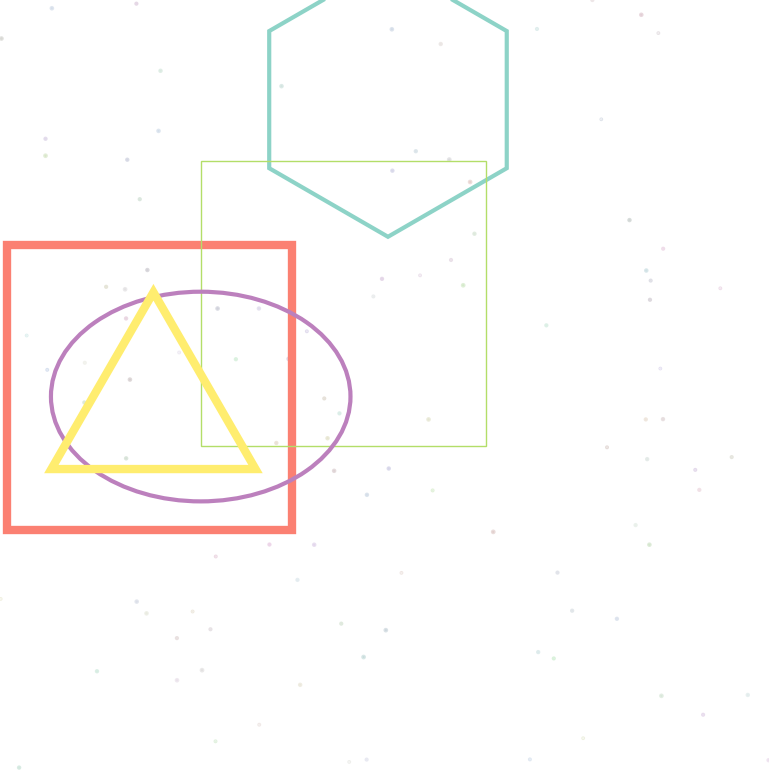[{"shape": "hexagon", "thickness": 1.5, "radius": 0.89, "center": [0.504, 0.871]}, {"shape": "square", "thickness": 3, "radius": 0.93, "center": [0.194, 0.497]}, {"shape": "square", "thickness": 0.5, "radius": 0.92, "center": [0.446, 0.606]}, {"shape": "oval", "thickness": 1.5, "radius": 0.97, "center": [0.261, 0.485]}, {"shape": "triangle", "thickness": 3, "radius": 0.77, "center": [0.199, 0.467]}]